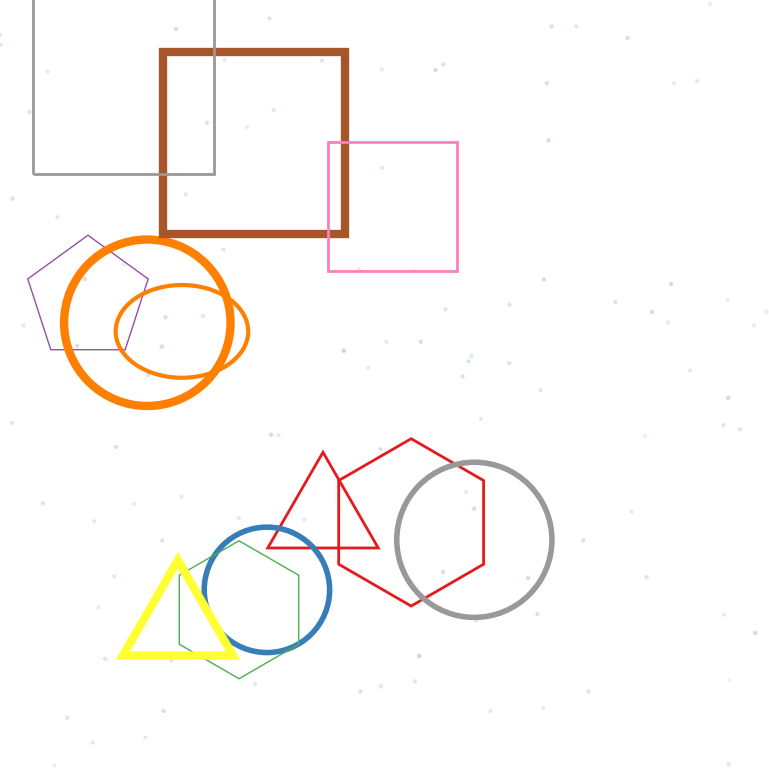[{"shape": "triangle", "thickness": 1, "radius": 0.41, "center": [0.419, 0.33]}, {"shape": "hexagon", "thickness": 1, "radius": 0.54, "center": [0.534, 0.322]}, {"shape": "circle", "thickness": 2, "radius": 0.41, "center": [0.347, 0.234]}, {"shape": "hexagon", "thickness": 0.5, "radius": 0.45, "center": [0.31, 0.208]}, {"shape": "pentagon", "thickness": 0.5, "radius": 0.41, "center": [0.114, 0.612]}, {"shape": "oval", "thickness": 1.5, "radius": 0.43, "center": [0.236, 0.57]}, {"shape": "circle", "thickness": 3, "radius": 0.54, "center": [0.191, 0.581]}, {"shape": "triangle", "thickness": 3, "radius": 0.41, "center": [0.231, 0.19]}, {"shape": "square", "thickness": 3, "radius": 0.59, "center": [0.33, 0.814]}, {"shape": "square", "thickness": 1, "radius": 0.42, "center": [0.51, 0.731]}, {"shape": "square", "thickness": 1, "radius": 0.59, "center": [0.16, 0.891]}, {"shape": "circle", "thickness": 2, "radius": 0.5, "center": [0.616, 0.299]}]